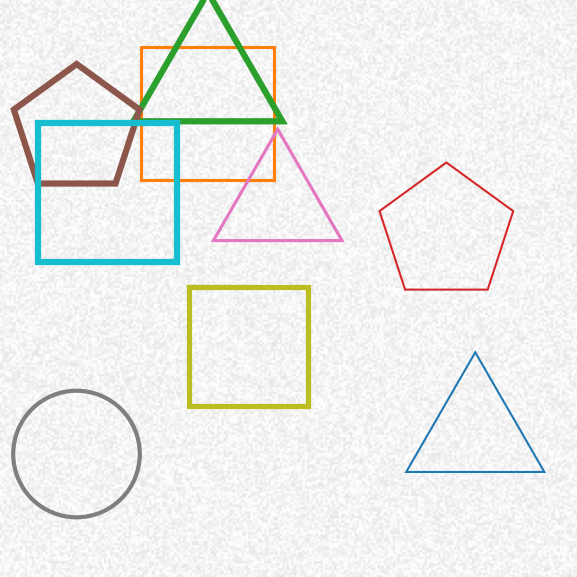[{"shape": "triangle", "thickness": 1, "radius": 0.69, "center": [0.823, 0.251]}, {"shape": "square", "thickness": 1.5, "radius": 0.57, "center": [0.359, 0.803]}, {"shape": "triangle", "thickness": 3, "radius": 0.74, "center": [0.36, 0.864]}, {"shape": "pentagon", "thickness": 1, "radius": 0.61, "center": [0.773, 0.596]}, {"shape": "pentagon", "thickness": 3, "radius": 0.57, "center": [0.133, 0.774]}, {"shape": "triangle", "thickness": 1.5, "radius": 0.64, "center": [0.481, 0.647]}, {"shape": "circle", "thickness": 2, "radius": 0.55, "center": [0.132, 0.213]}, {"shape": "square", "thickness": 2.5, "radius": 0.51, "center": [0.43, 0.399]}, {"shape": "square", "thickness": 3, "radius": 0.6, "center": [0.186, 0.667]}]